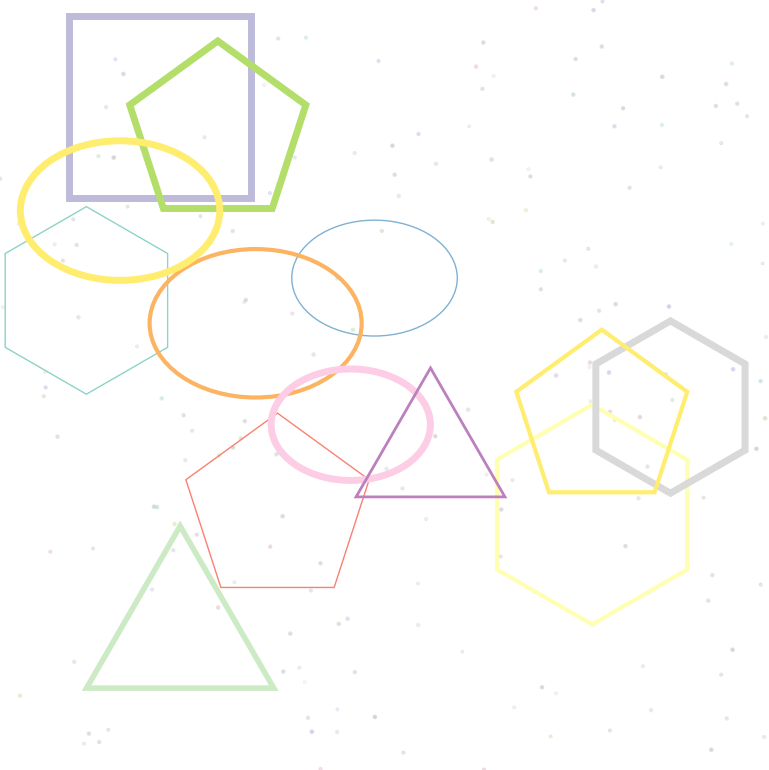[{"shape": "hexagon", "thickness": 0.5, "radius": 0.61, "center": [0.112, 0.61]}, {"shape": "hexagon", "thickness": 1.5, "radius": 0.71, "center": [0.769, 0.332]}, {"shape": "square", "thickness": 2.5, "radius": 0.59, "center": [0.208, 0.861]}, {"shape": "pentagon", "thickness": 0.5, "radius": 0.63, "center": [0.36, 0.338]}, {"shape": "oval", "thickness": 0.5, "radius": 0.54, "center": [0.486, 0.639]}, {"shape": "oval", "thickness": 1.5, "radius": 0.69, "center": [0.332, 0.58]}, {"shape": "pentagon", "thickness": 2.5, "radius": 0.6, "center": [0.283, 0.827]}, {"shape": "oval", "thickness": 2.5, "radius": 0.52, "center": [0.456, 0.448]}, {"shape": "hexagon", "thickness": 2.5, "radius": 0.56, "center": [0.871, 0.471]}, {"shape": "triangle", "thickness": 1, "radius": 0.56, "center": [0.559, 0.41]}, {"shape": "triangle", "thickness": 2, "radius": 0.7, "center": [0.234, 0.177]}, {"shape": "pentagon", "thickness": 1.5, "radius": 0.58, "center": [0.782, 0.455]}, {"shape": "oval", "thickness": 2.5, "radius": 0.65, "center": [0.156, 0.727]}]